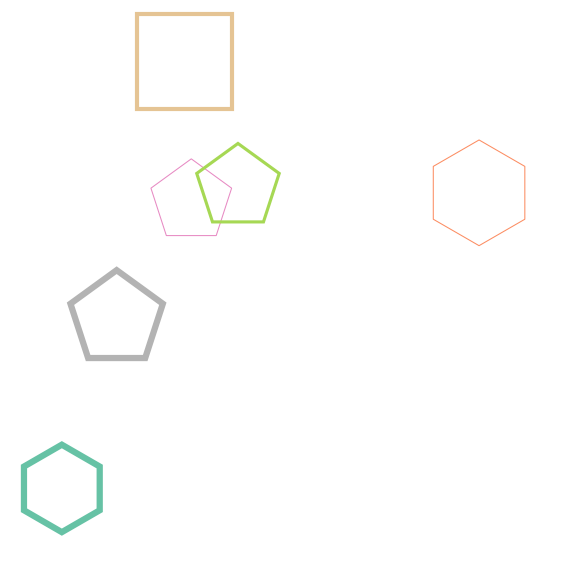[{"shape": "hexagon", "thickness": 3, "radius": 0.38, "center": [0.107, 0.153]}, {"shape": "hexagon", "thickness": 0.5, "radius": 0.46, "center": [0.83, 0.665]}, {"shape": "pentagon", "thickness": 0.5, "radius": 0.37, "center": [0.331, 0.651]}, {"shape": "pentagon", "thickness": 1.5, "radius": 0.38, "center": [0.412, 0.676]}, {"shape": "square", "thickness": 2, "radius": 0.41, "center": [0.319, 0.893]}, {"shape": "pentagon", "thickness": 3, "radius": 0.42, "center": [0.202, 0.447]}]